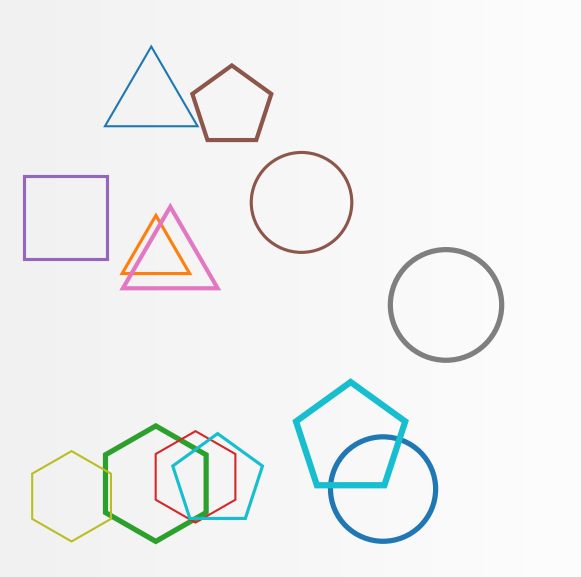[{"shape": "triangle", "thickness": 1, "radius": 0.46, "center": [0.26, 0.827]}, {"shape": "circle", "thickness": 2.5, "radius": 0.45, "center": [0.659, 0.152]}, {"shape": "triangle", "thickness": 1.5, "radius": 0.34, "center": [0.268, 0.559]}, {"shape": "hexagon", "thickness": 2.5, "radius": 0.5, "center": [0.268, 0.162]}, {"shape": "hexagon", "thickness": 1, "radius": 0.4, "center": [0.336, 0.173]}, {"shape": "square", "thickness": 1.5, "radius": 0.36, "center": [0.113, 0.622]}, {"shape": "circle", "thickness": 1.5, "radius": 0.43, "center": [0.519, 0.649]}, {"shape": "pentagon", "thickness": 2, "radius": 0.36, "center": [0.399, 0.814]}, {"shape": "triangle", "thickness": 2, "radius": 0.47, "center": [0.293, 0.547]}, {"shape": "circle", "thickness": 2.5, "radius": 0.48, "center": [0.767, 0.471]}, {"shape": "hexagon", "thickness": 1, "radius": 0.39, "center": [0.123, 0.14]}, {"shape": "pentagon", "thickness": 3, "radius": 0.49, "center": [0.603, 0.239]}, {"shape": "pentagon", "thickness": 1.5, "radius": 0.41, "center": [0.374, 0.167]}]